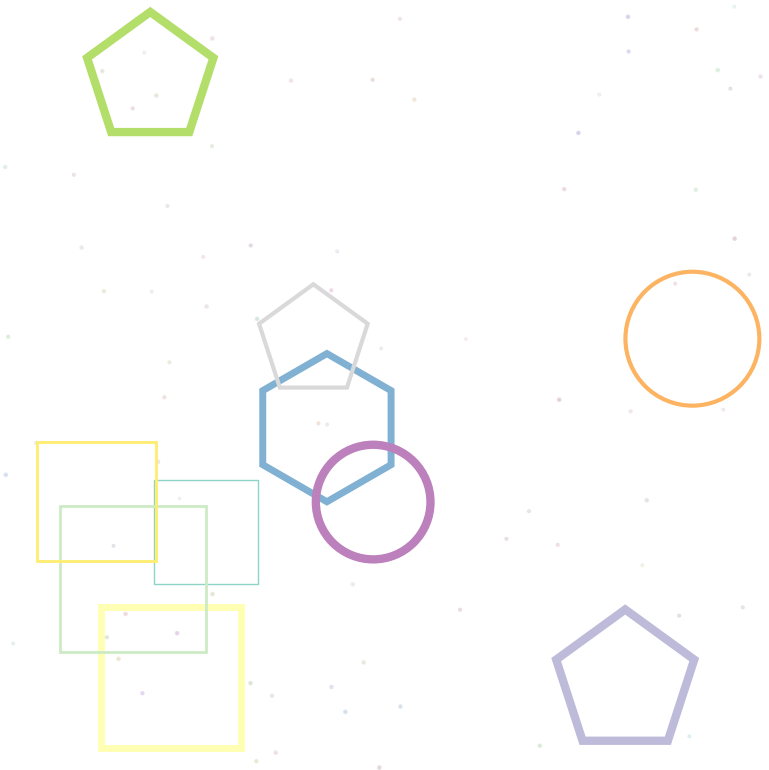[{"shape": "square", "thickness": 0.5, "radius": 0.34, "center": [0.268, 0.309]}, {"shape": "square", "thickness": 2.5, "radius": 0.45, "center": [0.222, 0.12]}, {"shape": "pentagon", "thickness": 3, "radius": 0.47, "center": [0.812, 0.114]}, {"shape": "hexagon", "thickness": 2.5, "radius": 0.48, "center": [0.425, 0.445]}, {"shape": "circle", "thickness": 1.5, "radius": 0.43, "center": [0.899, 0.56]}, {"shape": "pentagon", "thickness": 3, "radius": 0.43, "center": [0.195, 0.898]}, {"shape": "pentagon", "thickness": 1.5, "radius": 0.37, "center": [0.407, 0.557]}, {"shape": "circle", "thickness": 3, "radius": 0.37, "center": [0.485, 0.348]}, {"shape": "square", "thickness": 1, "radius": 0.47, "center": [0.172, 0.248]}, {"shape": "square", "thickness": 1, "radius": 0.39, "center": [0.126, 0.348]}]